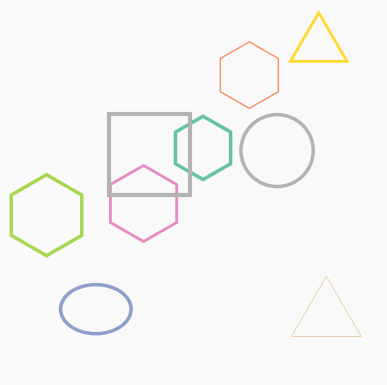[{"shape": "hexagon", "thickness": 2.5, "radius": 0.41, "center": [0.524, 0.616]}, {"shape": "hexagon", "thickness": 1, "radius": 0.43, "center": [0.643, 0.805]}, {"shape": "oval", "thickness": 2.5, "radius": 0.45, "center": [0.247, 0.197]}, {"shape": "hexagon", "thickness": 2, "radius": 0.49, "center": [0.37, 0.471]}, {"shape": "hexagon", "thickness": 2.5, "radius": 0.53, "center": [0.12, 0.441]}, {"shape": "triangle", "thickness": 2, "radius": 0.42, "center": [0.822, 0.883]}, {"shape": "triangle", "thickness": 0.5, "radius": 0.52, "center": [0.842, 0.178]}, {"shape": "circle", "thickness": 2.5, "radius": 0.47, "center": [0.715, 0.609]}, {"shape": "square", "thickness": 3, "radius": 0.52, "center": [0.387, 0.598]}]